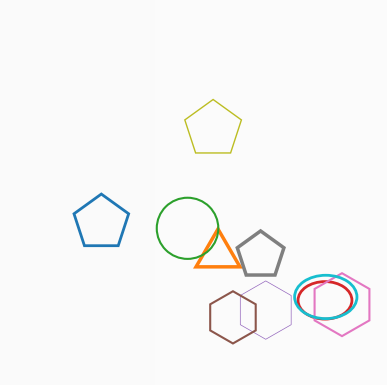[{"shape": "pentagon", "thickness": 2, "radius": 0.37, "center": [0.261, 0.422]}, {"shape": "triangle", "thickness": 2.5, "radius": 0.33, "center": [0.563, 0.34]}, {"shape": "circle", "thickness": 1.5, "radius": 0.4, "center": [0.484, 0.407]}, {"shape": "oval", "thickness": 2, "radius": 0.35, "center": [0.839, 0.22]}, {"shape": "hexagon", "thickness": 0.5, "radius": 0.38, "center": [0.686, 0.195]}, {"shape": "hexagon", "thickness": 1.5, "radius": 0.34, "center": [0.601, 0.176]}, {"shape": "hexagon", "thickness": 1.5, "radius": 0.41, "center": [0.883, 0.209]}, {"shape": "pentagon", "thickness": 2.5, "radius": 0.32, "center": [0.673, 0.337]}, {"shape": "pentagon", "thickness": 1, "radius": 0.38, "center": [0.55, 0.665]}, {"shape": "oval", "thickness": 2, "radius": 0.4, "center": [0.841, 0.229]}]